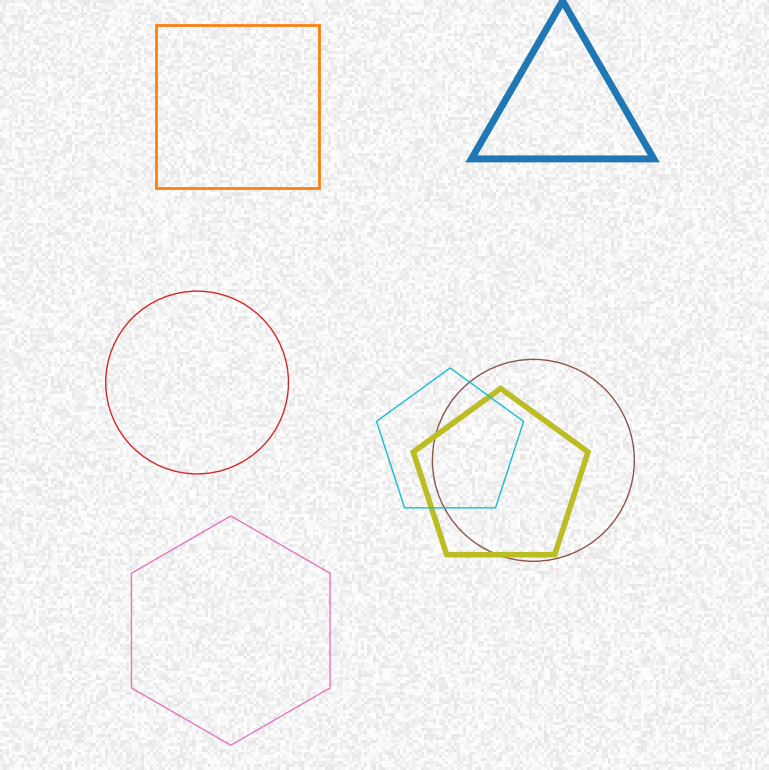[{"shape": "triangle", "thickness": 2.5, "radius": 0.68, "center": [0.731, 0.862]}, {"shape": "square", "thickness": 1, "radius": 0.53, "center": [0.308, 0.861]}, {"shape": "circle", "thickness": 0.5, "radius": 0.59, "center": [0.256, 0.503]}, {"shape": "circle", "thickness": 0.5, "radius": 0.66, "center": [0.693, 0.402]}, {"shape": "hexagon", "thickness": 0.5, "radius": 0.74, "center": [0.3, 0.181]}, {"shape": "pentagon", "thickness": 2, "radius": 0.6, "center": [0.65, 0.376]}, {"shape": "pentagon", "thickness": 0.5, "radius": 0.5, "center": [0.585, 0.422]}]